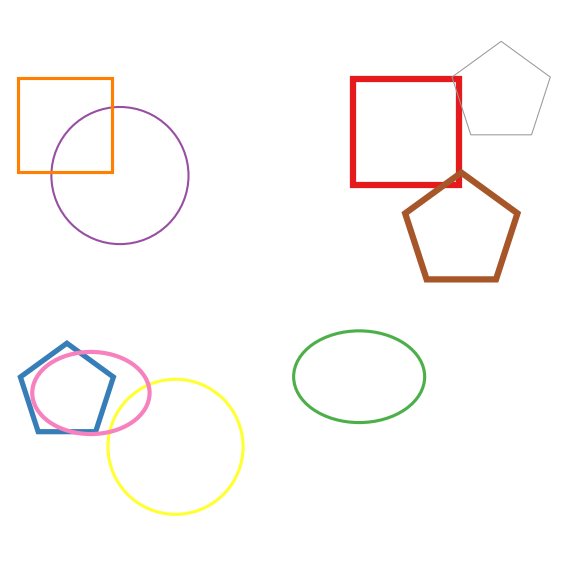[{"shape": "square", "thickness": 3, "radius": 0.46, "center": [0.703, 0.77]}, {"shape": "pentagon", "thickness": 2.5, "radius": 0.42, "center": [0.116, 0.32]}, {"shape": "oval", "thickness": 1.5, "radius": 0.57, "center": [0.622, 0.347]}, {"shape": "circle", "thickness": 1, "radius": 0.59, "center": [0.208, 0.695]}, {"shape": "square", "thickness": 1.5, "radius": 0.41, "center": [0.112, 0.782]}, {"shape": "circle", "thickness": 1.5, "radius": 0.58, "center": [0.304, 0.225]}, {"shape": "pentagon", "thickness": 3, "radius": 0.51, "center": [0.799, 0.598]}, {"shape": "oval", "thickness": 2, "radius": 0.51, "center": [0.157, 0.319]}, {"shape": "pentagon", "thickness": 0.5, "radius": 0.45, "center": [0.868, 0.838]}]